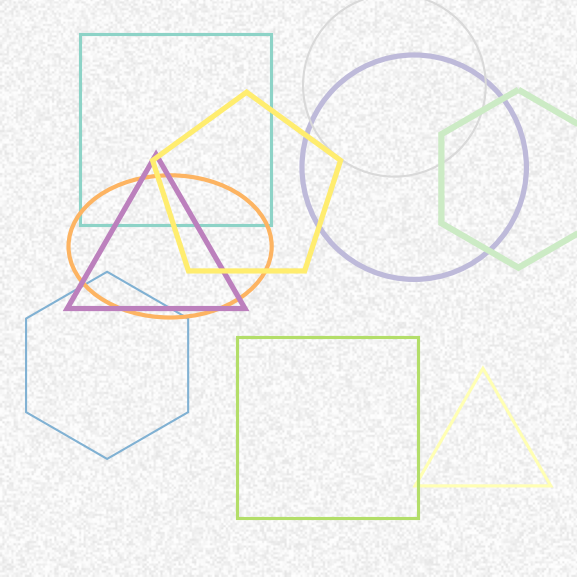[{"shape": "square", "thickness": 1.5, "radius": 0.83, "center": [0.304, 0.775]}, {"shape": "triangle", "thickness": 1.5, "radius": 0.68, "center": [0.836, 0.226]}, {"shape": "circle", "thickness": 2.5, "radius": 0.97, "center": [0.717, 0.71]}, {"shape": "hexagon", "thickness": 1, "radius": 0.81, "center": [0.185, 0.367]}, {"shape": "oval", "thickness": 2, "radius": 0.88, "center": [0.295, 0.572]}, {"shape": "square", "thickness": 1.5, "radius": 0.78, "center": [0.567, 0.259]}, {"shape": "circle", "thickness": 1, "radius": 0.79, "center": [0.683, 0.851]}, {"shape": "triangle", "thickness": 2.5, "radius": 0.89, "center": [0.27, 0.554]}, {"shape": "hexagon", "thickness": 3, "radius": 0.77, "center": [0.898, 0.69]}, {"shape": "pentagon", "thickness": 2.5, "radius": 0.86, "center": [0.427, 0.668]}]